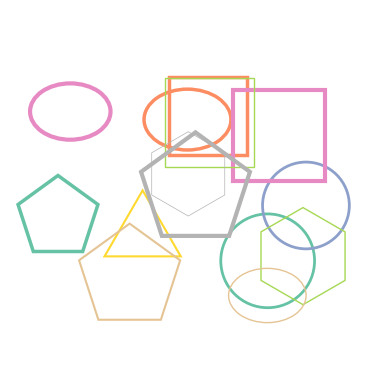[{"shape": "circle", "thickness": 2, "radius": 0.61, "center": [0.695, 0.323]}, {"shape": "pentagon", "thickness": 2.5, "radius": 0.55, "center": [0.151, 0.435]}, {"shape": "oval", "thickness": 2.5, "radius": 0.56, "center": [0.487, 0.689]}, {"shape": "square", "thickness": 2.5, "radius": 0.5, "center": [0.54, 0.699]}, {"shape": "circle", "thickness": 2, "radius": 0.56, "center": [0.795, 0.466]}, {"shape": "square", "thickness": 3, "radius": 0.59, "center": [0.724, 0.648]}, {"shape": "oval", "thickness": 3, "radius": 0.52, "center": [0.183, 0.71]}, {"shape": "hexagon", "thickness": 1, "radius": 0.63, "center": [0.787, 0.335]}, {"shape": "square", "thickness": 1, "radius": 0.58, "center": [0.544, 0.682]}, {"shape": "triangle", "thickness": 1.5, "radius": 0.57, "center": [0.371, 0.391]}, {"shape": "pentagon", "thickness": 1.5, "radius": 0.69, "center": [0.337, 0.281]}, {"shape": "oval", "thickness": 1, "radius": 0.5, "center": [0.694, 0.232]}, {"shape": "hexagon", "thickness": 0.5, "radius": 0.55, "center": [0.489, 0.548]}, {"shape": "pentagon", "thickness": 3, "radius": 0.74, "center": [0.508, 0.508]}]